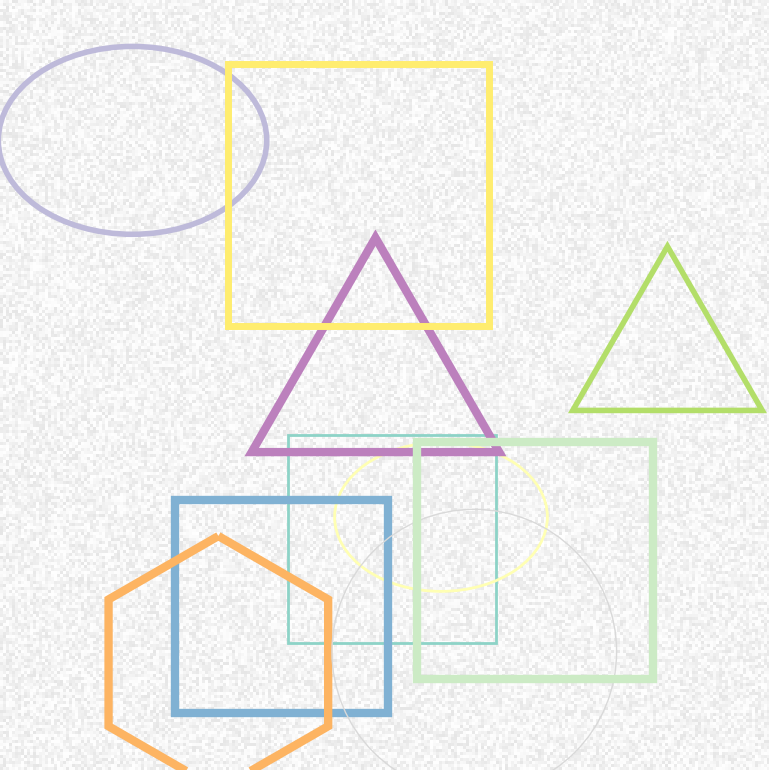[{"shape": "square", "thickness": 1, "radius": 0.68, "center": [0.509, 0.3]}, {"shape": "oval", "thickness": 1, "radius": 0.69, "center": [0.573, 0.329]}, {"shape": "oval", "thickness": 2, "radius": 0.87, "center": [0.172, 0.818]}, {"shape": "square", "thickness": 3, "radius": 0.69, "center": [0.366, 0.212]}, {"shape": "hexagon", "thickness": 3, "radius": 0.82, "center": [0.284, 0.139]}, {"shape": "triangle", "thickness": 2, "radius": 0.71, "center": [0.867, 0.538]}, {"shape": "circle", "thickness": 0.5, "radius": 0.92, "center": [0.616, 0.154]}, {"shape": "triangle", "thickness": 3, "radius": 0.93, "center": [0.488, 0.506]}, {"shape": "square", "thickness": 3, "radius": 0.77, "center": [0.695, 0.272]}, {"shape": "square", "thickness": 2.5, "radius": 0.85, "center": [0.466, 0.747]}]